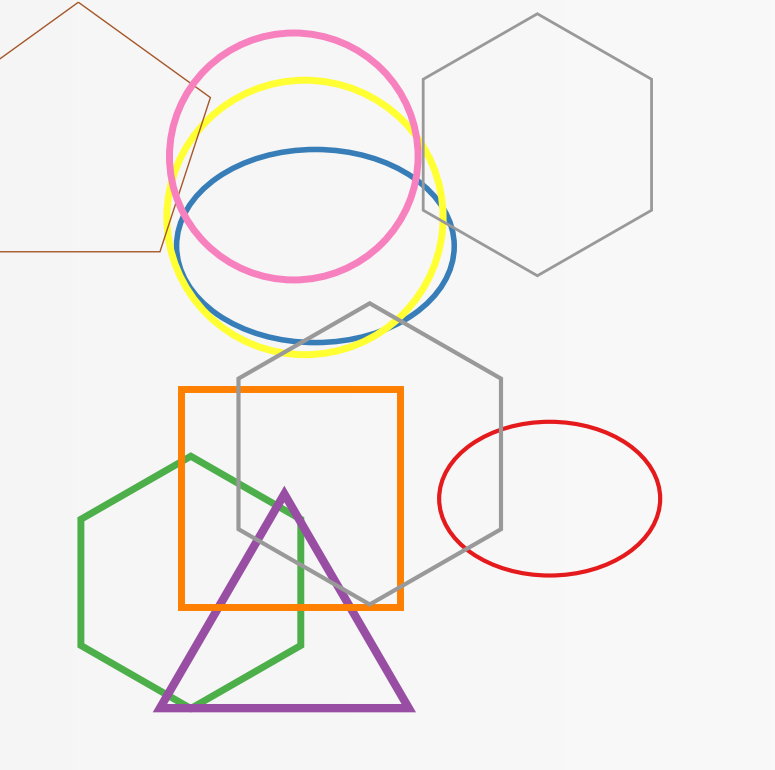[{"shape": "oval", "thickness": 1.5, "radius": 0.71, "center": [0.709, 0.352]}, {"shape": "oval", "thickness": 2, "radius": 0.9, "center": [0.407, 0.68]}, {"shape": "hexagon", "thickness": 2.5, "radius": 0.82, "center": [0.246, 0.244]}, {"shape": "triangle", "thickness": 3, "radius": 0.93, "center": [0.367, 0.173]}, {"shape": "square", "thickness": 2.5, "radius": 0.71, "center": [0.375, 0.353]}, {"shape": "circle", "thickness": 2.5, "radius": 0.89, "center": [0.393, 0.718]}, {"shape": "pentagon", "thickness": 0.5, "radius": 0.9, "center": [0.101, 0.818]}, {"shape": "circle", "thickness": 2.5, "radius": 0.8, "center": [0.379, 0.797]}, {"shape": "hexagon", "thickness": 1.5, "radius": 0.98, "center": [0.477, 0.411]}, {"shape": "hexagon", "thickness": 1, "radius": 0.85, "center": [0.693, 0.812]}]